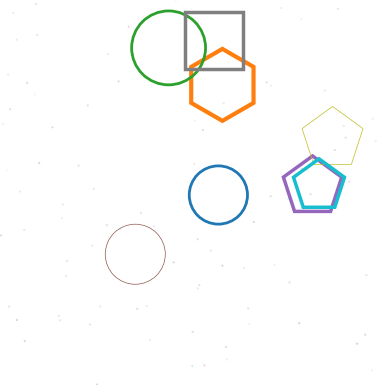[{"shape": "circle", "thickness": 2, "radius": 0.38, "center": [0.567, 0.494]}, {"shape": "hexagon", "thickness": 3, "radius": 0.47, "center": [0.578, 0.78]}, {"shape": "circle", "thickness": 2, "radius": 0.48, "center": [0.438, 0.876]}, {"shape": "pentagon", "thickness": 2.5, "radius": 0.4, "center": [0.812, 0.515]}, {"shape": "circle", "thickness": 0.5, "radius": 0.39, "center": [0.351, 0.34]}, {"shape": "square", "thickness": 2.5, "radius": 0.37, "center": [0.556, 0.894]}, {"shape": "pentagon", "thickness": 0.5, "radius": 0.42, "center": [0.864, 0.64]}, {"shape": "pentagon", "thickness": 2.5, "radius": 0.35, "center": [0.829, 0.518]}]